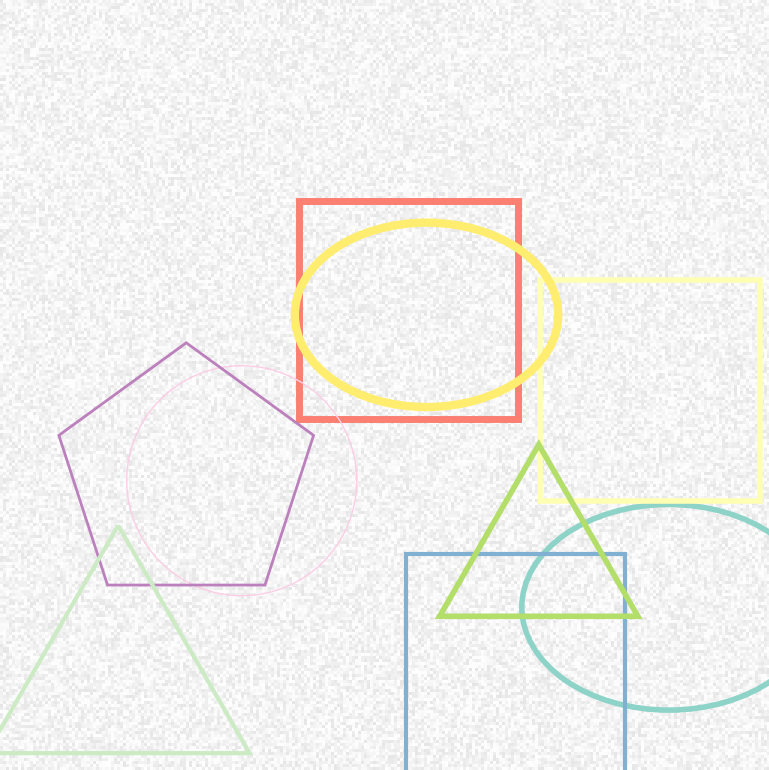[{"shape": "oval", "thickness": 2, "radius": 0.95, "center": [0.868, 0.211]}, {"shape": "square", "thickness": 2, "radius": 0.72, "center": [0.844, 0.493]}, {"shape": "square", "thickness": 2.5, "radius": 0.71, "center": [0.531, 0.597]}, {"shape": "square", "thickness": 1.5, "radius": 0.71, "center": [0.67, 0.138]}, {"shape": "triangle", "thickness": 2, "radius": 0.74, "center": [0.7, 0.274]}, {"shape": "circle", "thickness": 0.5, "radius": 0.75, "center": [0.314, 0.376]}, {"shape": "pentagon", "thickness": 1, "radius": 0.87, "center": [0.242, 0.381]}, {"shape": "triangle", "thickness": 1.5, "radius": 0.99, "center": [0.153, 0.12]}, {"shape": "oval", "thickness": 3, "radius": 0.86, "center": [0.554, 0.591]}]